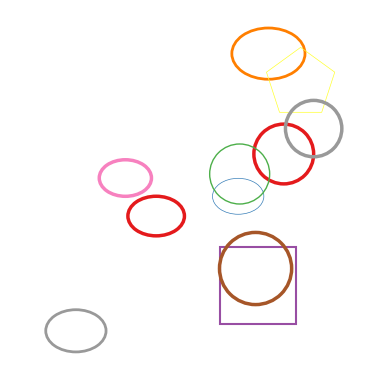[{"shape": "oval", "thickness": 2.5, "radius": 0.37, "center": [0.406, 0.439]}, {"shape": "circle", "thickness": 2.5, "radius": 0.39, "center": [0.737, 0.6]}, {"shape": "oval", "thickness": 0.5, "radius": 0.33, "center": [0.619, 0.49]}, {"shape": "circle", "thickness": 1, "radius": 0.39, "center": [0.623, 0.548]}, {"shape": "square", "thickness": 1.5, "radius": 0.5, "center": [0.67, 0.258]}, {"shape": "oval", "thickness": 2, "radius": 0.48, "center": [0.697, 0.861]}, {"shape": "pentagon", "thickness": 0.5, "radius": 0.47, "center": [0.781, 0.784]}, {"shape": "circle", "thickness": 2.5, "radius": 0.47, "center": [0.664, 0.303]}, {"shape": "oval", "thickness": 2.5, "radius": 0.34, "center": [0.326, 0.538]}, {"shape": "oval", "thickness": 2, "radius": 0.39, "center": [0.197, 0.141]}, {"shape": "circle", "thickness": 2.5, "radius": 0.37, "center": [0.815, 0.666]}]